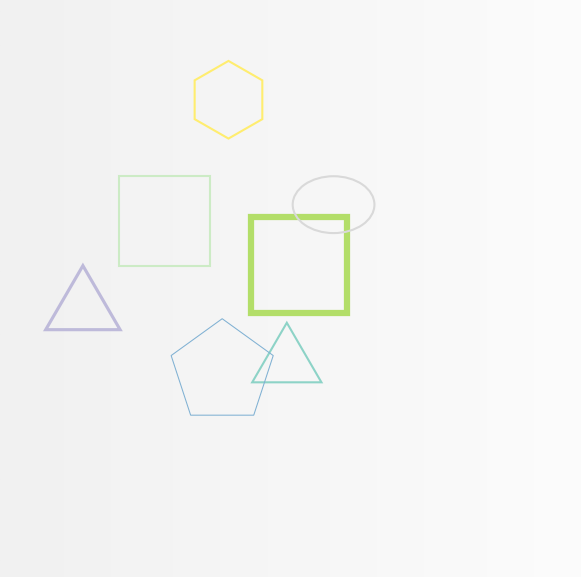[{"shape": "triangle", "thickness": 1, "radius": 0.34, "center": [0.493, 0.371]}, {"shape": "triangle", "thickness": 1.5, "radius": 0.37, "center": [0.143, 0.465]}, {"shape": "pentagon", "thickness": 0.5, "radius": 0.46, "center": [0.382, 0.355]}, {"shape": "square", "thickness": 3, "radius": 0.41, "center": [0.514, 0.54]}, {"shape": "oval", "thickness": 1, "radius": 0.35, "center": [0.574, 0.645]}, {"shape": "square", "thickness": 1, "radius": 0.39, "center": [0.283, 0.616]}, {"shape": "hexagon", "thickness": 1, "radius": 0.34, "center": [0.393, 0.826]}]